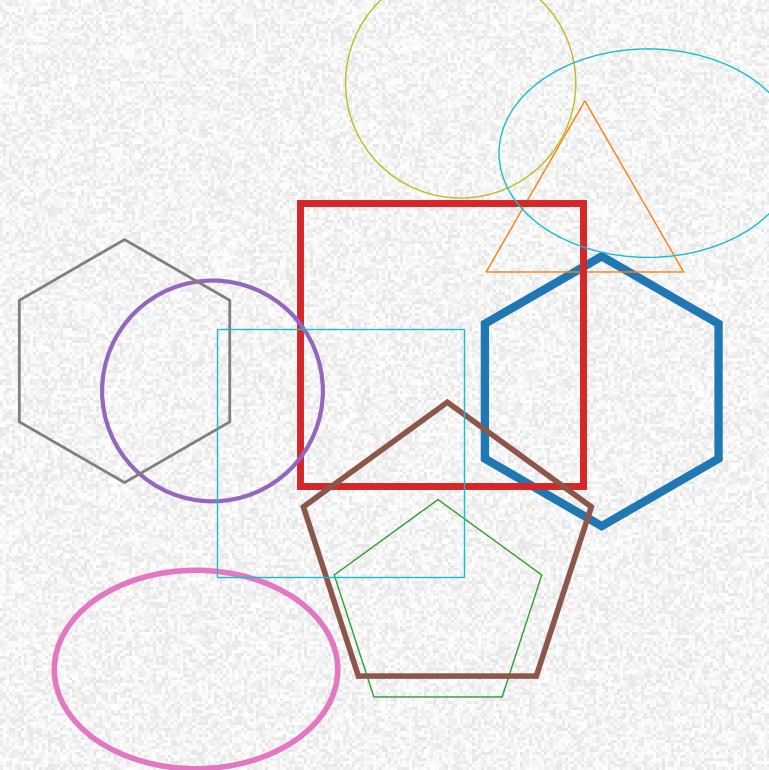[{"shape": "hexagon", "thickness": 3, "radius": 0.88, "center": [0.781, 0.492]}, {"shape": "triangle", "thickness": 0.5, "radius": 0.74, "center": [0.76, 0.721]}, {"shape": "pentagon", "thickness": 0.5, "radius": 0.71, "center": [0.569, 0.21]}, {"shape": "square", "thickness": 2.5, "radius": 0.92, "center": [0.573, 0.553]}, {"shape": "circle", "thickness": 1.5, "radius": 0.72, "center": [0.276, 0.492]}, {"shape": "pentagon", "thickness": 2, "radius": 0.98, "center": [0.581, 0.281]}, {"shape": "oval", "thickness": 2, "radius": 0.92, "center": [0.255, 0.131]}, {"shape": "hexagon", "thickness": 1, "radius": 0.79, "center": [0.162, 0.531]}, {"shape": "circle", "thickness": 0.5, "radius": 0.75, "center": [0.598, 0.892]}, {"shape": "square", "thickness": 0.5, "radius": 0.8, "center": [0.442, 0.412]}, {"shape": "oval", "thickness": 0.5, "radius": 0.97, "center": [0.841, 0.801]}]